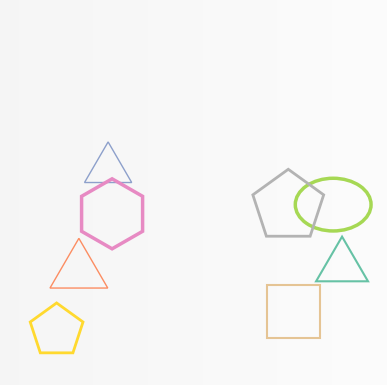[{"shape": "triangle", "thickness": 1.5, "radius": 0.39, "center": [0.883, 0.308]}, {"shape": "triangle", "thickness": 1, "radius": 0.43, "center": [0.204, 0.295]}, {"shape": "triangle", "thickness": 1, "radius": 0.35, "center": [0.279, 0.561]}, {"shape": "hexagon", "thickness": 2.5, "radius": 0.45, "center": [0.289, 0.445]}, {"shape": "oval", "thickness": 2.5, "radius": 0.49, "center": [0.86, 0.469]}, {"shape": "pentagon", "thickness": 2, "radius": 0.36, "center": [0.146, 0.141]}, {"shape": "square", "thickness": 1.5, "radius": 0.34, "center": [0.757, 0.191]}, {"shape": "pentagon", "thickness": 2, "radius": 0.48, "center": [0.744, 0.464]}]